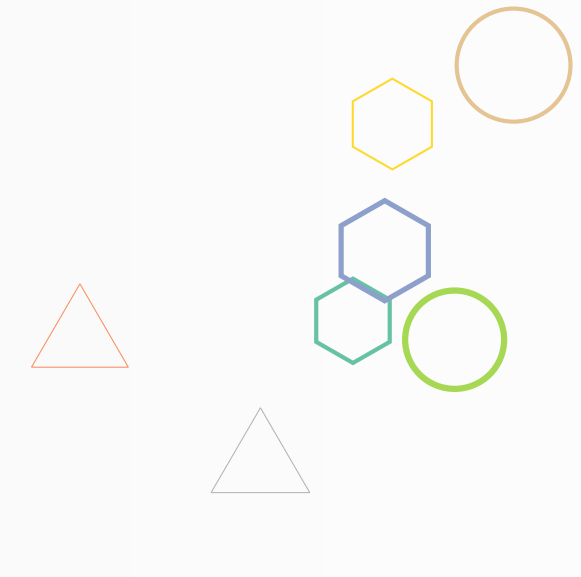[{"shape": "hexagon", "thickness": 2, "radius": 0.36, "center": [0.607, 0.444]}, {"shape": "triangle", "thickness": 0.5, "radius": 0.48, "center": [0.137, 0.411]}, {"shape": "hexagon", "thickness": 2.5, "radius": 0.43, "center": [0.662, 0.565]}, {"shape": "circle", "thickness": 3, "radius": 0.43, "center": [0.782, 0.411]}, {"shape": "hexagon", "thickness": 1, "radius": 0.39, "center": [0.675, 0.784]}, {"shape": "circle", "thickness": 2, "radius": 0.49, "center": [0.884, 0.886]}, {"shape": "triangle", "thickness": 0.5, "radius": 0.49, "center": [0.448, 0.195]}]